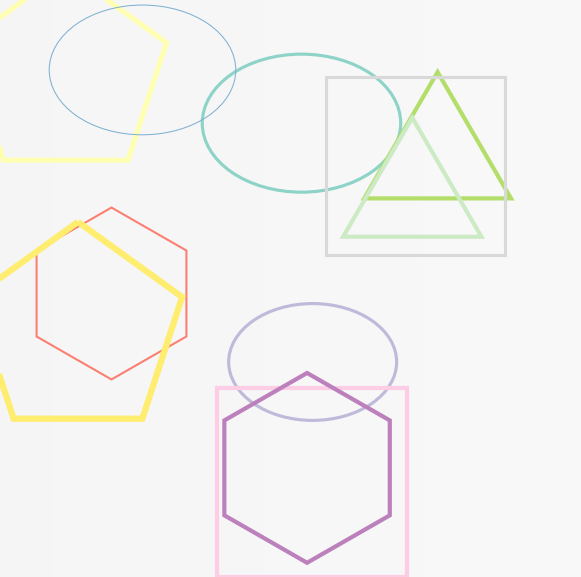[{"shape": "oval", "thickness": 1.5, "radius": 0.85, "center": [0.519, 0.786]}, {"shape": "pentagon", "thickness": 2.5, "radius": 0.91, "center": [0.113, 0.869]}, {"shape": "oval", "thickness": 1.5, "radius": 0.72, "center": [0.538, 0.372]}, {"shape": "hexagon", "thickness": 1, "radius": 0.74, "center": [0.192, 0.491]}, {"shape": "oval", "thickness": 0.5, "radius": 0.8, "center": [0.245, 0.878]}, {"shape": "triangle", "thickness": 2, "radius": 0.73, "center": [0.753, 0.729]}, {"shape": "square", "thickness": 2, "radius": 0.82, "center": [0.537, 0.164]}, {"shape": "square", "thickness": 1.5, "radius": 0.77, "center": [0.715, 0.712]}, {"shape": "hexagon", "thickness": 2, "radius": 0.82, "center": [0.528, 0.189]}, {"shape": "triangle", "thickness": 2, "radius": 0.69, "center": [0.709, 0.658]}, {"shape": "pentagon", "thickness": 3, "radius": 0.94, "center": [0.134, 0.427]}]